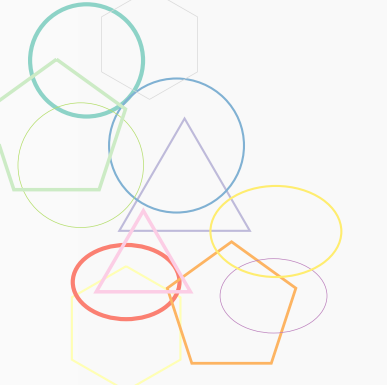[{"shape": "circle", "thickness": 3, "radius": 0.73, "center": [0.223, 0.843]}, {"shape": "hexagon", "thickness": 1.5, "radius": 0.81, "center": [0.326, 0.147]}, {"shape": "triangle", "thickness": 1.5, "radius": 0.97, "center": [0.476, 0.498]}, {"shape": "oval", "thickness": 3, "radius": 0.69, "center": [0.325, 0.267]}, {"shape": "circle", "thickness": 1.5, "radius": 0.87, "center": [0.456, 0.622]}, {"shape": "pentagon", "thickness": 2, "radius": 0.87, "center": [0.598, 0.198]}, {"shape": "circle", "thickness": 0.5, "radius": 0.81, "center": [0.208, 0.571]}, {"shape": "triangle", "thickness": 2.5, "radius": 0.7, "center": [0.37, 0.312]}, {"shape": "hexagon", "thickness": 0.5, "radius": 0.71, "center": [0.386, 0.885]}, {"shape": "oval", "thickness": 0.5, "radius": 0.69, "center": [0.706, 0.232]}, {"shape": "pentagon", "thickness": 2.5, "radius": 0.94, "center": [0.146, 0.659]}, {"shape": "oval", "thickness": 1.5, "radius": 0.84, "center": [0.712, 0.399]}]